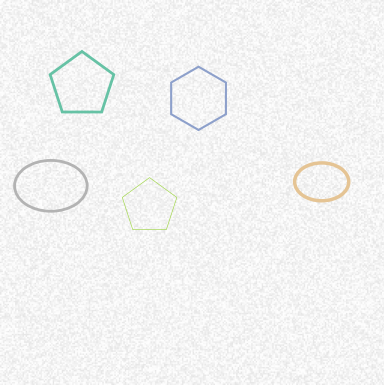[{"shape": "pentagon", "thickness": 2, "radius": 0.43, "center": [0.213, 0.779]}, {"shape": "hexagon", "thickness": 1.5, "radius": 0.41, "center": [0.516, 0.745]}, {"shape": "pentagon", "thickness": 0.5, "radius": 0.37, "center": [0.388, 0.464]}, {"shape": "oval", "thickness": 2.5, "radius": 0.35, "center": [0.836, 0.528]}, {"shape": "oval", "thickness": 2, "radius": 0.47, "center": [0.132, 0.517]}]